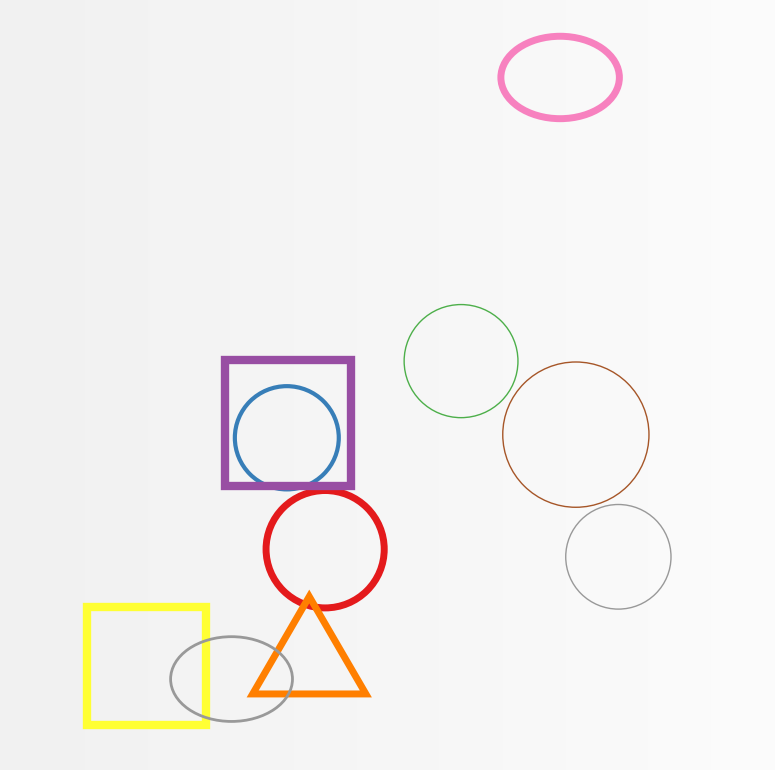[{"shape": "circle", "thickness": 2.5, "radius": 0.38, "center": [0.42, 0.287]}, {"shape": "circle", "thickness": 1.5, "radius": 0.34, "center": [0.37, 0.431]}, {"shape": "circle", "thickness": 0.5, "radius": 0.37, "center": [0.595, 0.531]}, {"shape": "square", "thickness": 3, "radius": 0.41, "center": [0.371, 0.45]}, {"shape": "triangle", "thickness": 2.5, "radius": 0.42, "center": [0.399, 0.141]}, {"shape": "square", "thickness": 3, "radius": 0.39, "center": [0.189, 0.135]}, {"shape": "circle", "thickness": 0.5, "radius": 0.47, "center": [0.743, 0.436]}, {"shape": "oval", "thickness": 2.5, "radius": 0.38, "center": [0.723, 0.899]}, {"shape": "oval", "thickness": 1, "radius": 0.39, "center": [0.299, 0.118]}, {"shape": "circle", "thickness": 0.5, "radius": 0.34, "center": [0.798, 0.277]}]